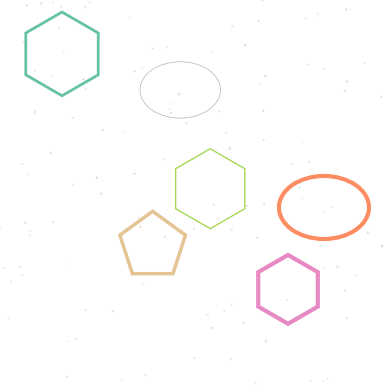[{"shape": "hexagon", "thickness": 2, "radius": 0.54, "center": [0.161, 0.86]}, {"shape": "oval", "thickness": 3, "radius": 0.58, "center": [0.842, 0.461]}, {"shape": "hexagon", "thickness": 3, "radius": 0.45, "center": [0.748, 0.248]}, {"shape": "hexagon", "thickness": 1, "radius": 0.52, "center": [0.546, 0.51]}, {"shape": "pentagon", "thickness": 2.5, "radius": 0.45, "center": [0.396, 0.362]}, {"shape": "oval", "thickness": 0.5, "radius": 0.52, "center": [0.468, 0.766]}]